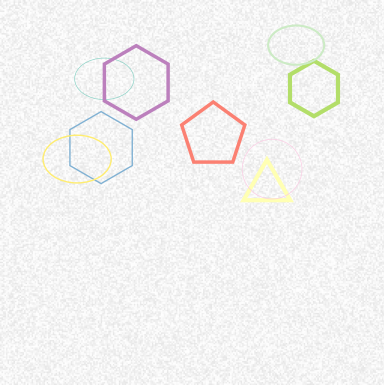[{"shape": "oval", "thickness": 0.5, "radius": 0.39, "center": [0.271, 0.795]}, {"shape": "triangle", "thickness": 3, "radius": 0.35, "center": [0.693, 0.515]}, {"shape": "pentagon", "thickness": 2.5, "radius": 0.43, "center": [0.554, 0.649]}, {"shape": "hexagon", "thickness": 1, "radius": 0.47, "center": [0.263, 0.617]}, {"shape": "hexagon", "thickness": 3, "radius": 0.36, "center": [0.816, 0.77]}, {"shape": "circle", "thickness": 0.5, "radius": 0.39, "center": [0.707, 0.561]}, {"shape": "hexagon", "thickness": 2.5, "radius": 0.48, "center": [0.354, 0.786]}, {"shape": "oval", "thickness": 1.5, "radius": 0.36, "center": [0.769, 0.883]}, {"shape": "oval", "thickness": 1, "radius": 0.44, "center": [0.2, 0.587]}]